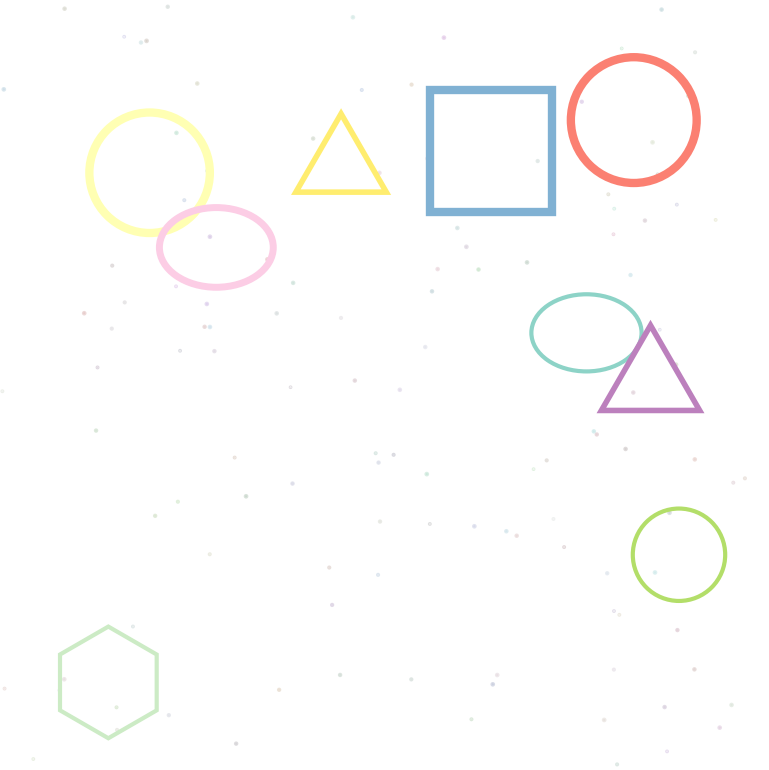[{"shape": "oval", "thickness": 1.5, "radius": 0.36, "center": [0.762, 0.568]}, {"shape": "circle", "thickness": 3, "radius": 0.39, "center": [0.194, 0.776]}, {"shape": "circle", "thickness": 3, "radius": 0.41, "center": [0.823, 0.844]}, {"shape": "square", "thickness": 3, "radius": 0.4, "center": [0.637, 0.804]}, {"shape": "circle", "thickness": 1.5, "radius": 0.3, "center": [0.882, 0.28]}, {"shape": "oval", "thickness": 2.5, "radius": 0.37, "center": [0.281, 0.679]}, {"shape": "triangle", "thickness": 2, "radius": 0.37, "center": [0.845, 0.504]}, {"shape": "hexagon", "thickness": 1.5, "radius": 0.36, "center": [0.141, 0.114]}, {"shape": "triangle", "thickness": 2, "radius": 0.34, "center": [0.443, 0.784]}]